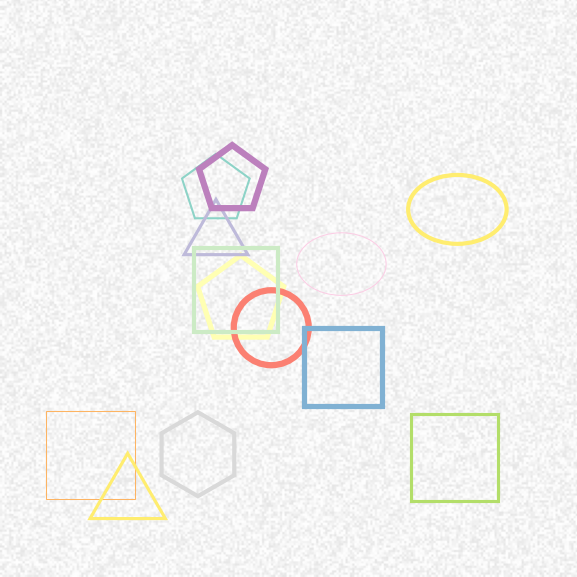[{"shape": "pentagon", "thickness": 1, "radius": 0.31, "center": [0.374, 0.671]}, {"shape": "pentagon", "thickness": 2.5, "radius": 0.39, "center": [0.417, 0.479]}, {"shape": "triangle", "thickness": 1.5, "radius": 0.32, "center": [0.374, 0.59]}, {"shape": "circle", "thickness": 3, "radius": 0.32, "center": [0.47, 0.432]}, {"shape": "square", "thickness": 2.5, "radius": 0.34, "center": [0.594, 0.363]}, {"shape": "square", "thickness": 0.5, "radius": 0.38, "center": [0.157, 0.211]}, {"shape": "square", "thickness": 1.5, "radius": 0.38, "center": [0.787, 0.207]}, {"shape": "oval", "thickness": 0.5, "radius": 0.39, "center": [0.591, 0.542]}, {"shape": "hexagon", "thickness": 2, "radius": 0.36, "center": [0.343, 0.213]}, {"shape": "pentagon", "thickness": 3, "radius": 0.3, "center": [0.402, 0.687]}, {"shape": "square", "thickness": 2, "radius": 0.37, "center": [0.409, 0.497]}, {"shape": "oval", "thickness": 2, "radius": 0.43, "center": [0.792, 0.637]}, {"shape": "triangle", "thickness": 1.5, "radius": 0.38, "center": [0.221, 0.139]}]